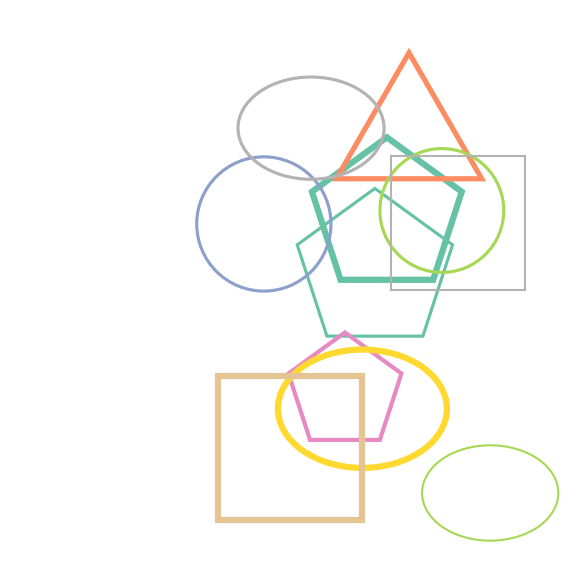[{"shape": "pentagon", "thickness": 3, "radius": 0.68, "center": [0.67, 0.625]}, {"shape": "pentagon", "thickness": 1.5, "radius": 0.71, "center": [0.649, 0.531]}, {"shape": "triangle", "thickness": 2.5, "radius": 0.73, "center": [0.708, 0.762]}, {"shape": "circle", "thickness": 1.5, "radius": 0.58, "center": [0.457, 0.611]}, {"shape": "pentagon", "thickness": 2, "radius": 0.51, "center": [0.597, 0.321]}, {"shape": "oval", "thickness": 1, "radius": 0.59, "center": [0.849, 0.145]}, {"shape": "circle", "thickness": 1.5, "radius": 0.54, "center": [0.765, 0.635]}, {"shape": "oval", "thickness": 3, "radius": 0.73, "center": [0.628, 0.291]}, {"shape": "square", "thickness": 3, "radius": 0.62, "center": [0.502, 0.223]}, {"shape": "oval", "thickness": 1.5, "radius": 0.63, "center": [0.539, 0.777]}, {"shape": "square", "thickness": 1, "radius": 0.58, "center": [0.793, 0.612]}]